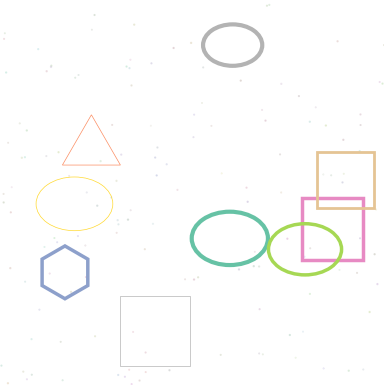[{"shape": "oval", "thickness": 3, "radius": 0.49, "center": [0.597, 0.381]}, {"shape": "triangle", "thickness": 0.5, "radius": 0.44, "center": [0.237, 0.615]}, {"shape": "hexagon", "thickness": 2.5, "radius": 0.34, "center": [0.169, 0.293]}, {"shape": "square", "thickness": 2.5, "radius": 0.4, "center": [0.864, 0.406]}, {"shape": "oval", "thickness": 2.5, "radius": 0.47, "center": [0.792, 0.352]}, {"shape": "oval", "thickness": 0.5, "radius": 0.5, "center": [0.193, 0.471]}, {"shape": "square", "thickness": 2, "radius": 0.37, "center": [0.898, 0.532]}, {"shape": "oval", "thickness": 3, "radius": 0.38, "center": [0.604, 0.883]}, {"shape": "square", "thickness": 0.5, "radius": 0.46, "center": [0.402, 0.139]}]